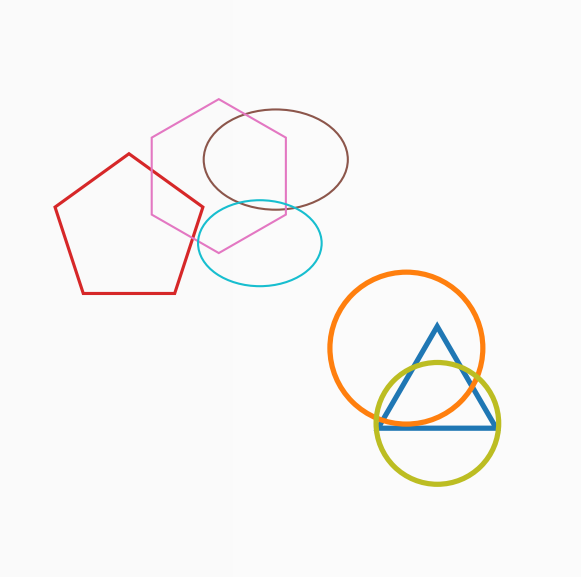[{"shape": "triangle", "thickness": 2.5, "radius": 0.59, "center": [0.752, 0.316]}, {"shape": "circle", "thickness": 2.5, "radius": 0.66, "center": [0.699, 0.396]}, {"shape": "pentagon", "thickness": 1.5, "radius": 0.67, "center": [0.222, 0.599]}, {"shape": "oval", "thickness": 1, "radius": 0.62, "center": [0.474, 0.723]}, {"shape": "hexagon", "thickness": 1, "radius": 0.67, "center": [0.376, 0.694]}, {"shape": "circle", "thickness": 2.5, "radius": 0.53, "center": [0.752, 0.266]}, {"shape": "oval", "thickness": 1, "radius": 0.53, "center": [0.447, 0.578]}]